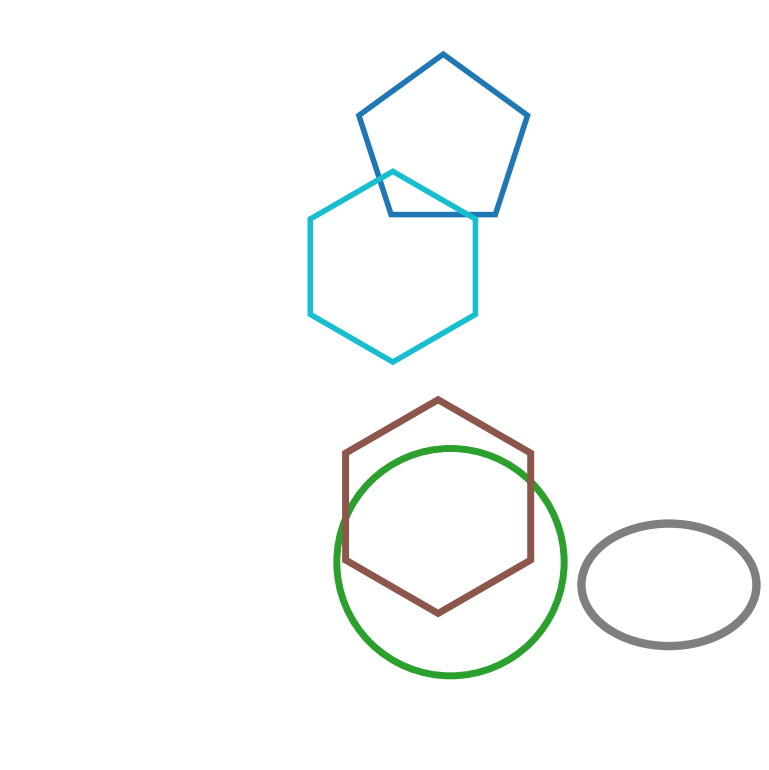[{"shape": "pentagon", "thickness": 2, "radius": 0.58, "center": [0.576, 0.814]}, {"shape": "circle", "thickness": 2.5, "radius": 0.74, "center": [0.585, 0.27]}, {"shape": "hexagon", "thickness": 2.5, "radius": 0.69, "center": [0.569, 0.342]}, {"shape": "oval", "thickness": 3, "radius": 0.57, "center": [0.869, 0.24]}, {"shape": "hexagon", "thickness": 2, "radius": 0.62, "center": [0.51, 0.654]}]